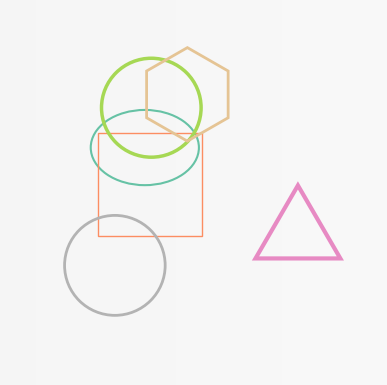[{"shape": "oval", "thickness": 1.5, "radius": 0.7, "center": [0.374, 0.617]}, {"shape": "square", "thickness": 1, "radius": 0.67, "center": [0.386, 0.52]}, {"shape": "triangle", "thickness": 3, "radius": 0.63, "center": [0.769, 0.392]}, {"shape": "circle", "thickness": 2.5, "radius": 0.64, "center": [0.39, 0.72]}, {"shape": "hexagon", "thickness": 2, "radius": 0.61, "center": [0.484, 0.755]}, {"shape": "circle", "thickness": 2, "radius": 0.65, "center": [0.296, 0.311]}]